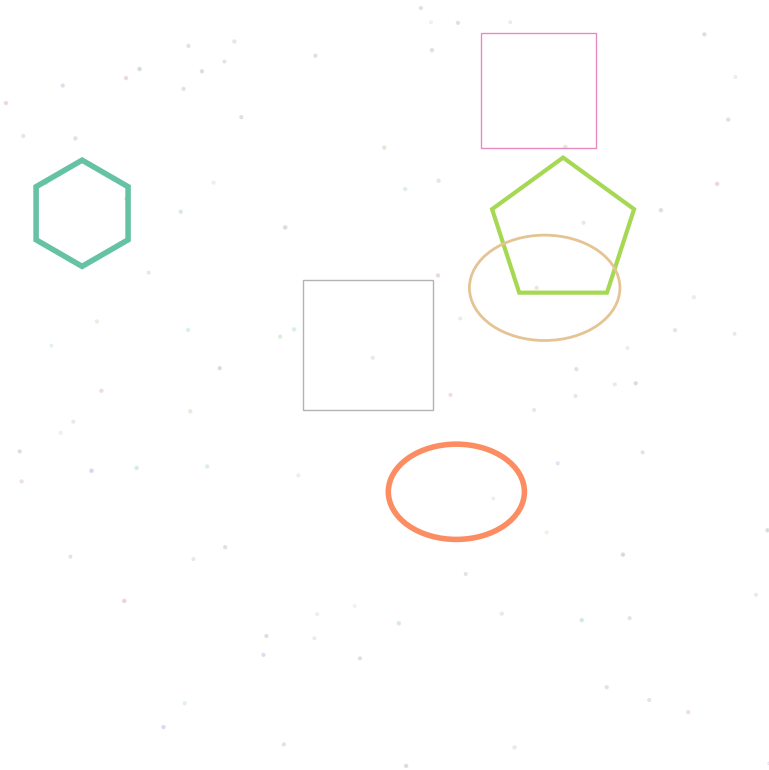[{"shape": "hexagon", "thickness": 2, "radius": 0.34, "center": [0.107, 0.723]}, {"shape": "oval", "thickness": 2, "radius": 0.44, "center": [0.593, 0.361]}, {"shape": "square", "thickness": 0.5, "radius": 0.37, "center": [0.7, 0.882]}, {"shape": "pentagon", "thickness": 1.5, "radius": 0.48, "center": [0.731, 0.698]}, {"shape": "oval", "thickness": 1, "radius": 0.49, "center": [0.707, 0.626]}, {"shape": "square", "thickness": 0.5, "radius": 0.42, "center": [0.478, 0.552]}]